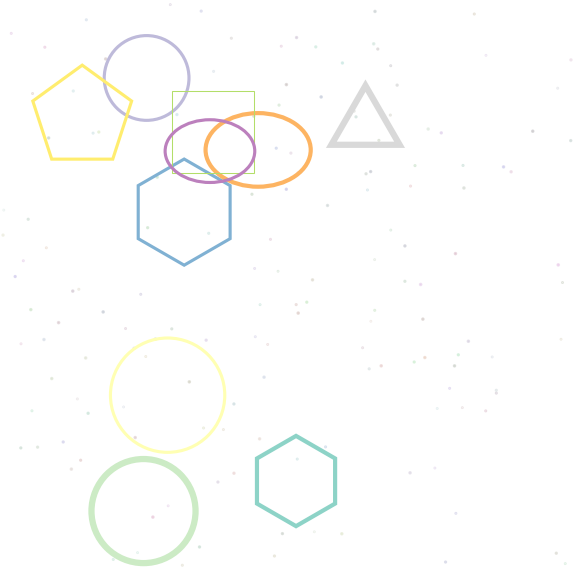[{"shape": "hexagon", "thickness": 2, "radius": 0.39, "center": [0.513, 0.166]}, {"shape": "circle", "thickness": 1.5, "radius": 0.49, "center": [0.29, 0.315]}, {"shape": "circle", "thickness": 1.5, "radius": 0.37, "center": [0.254, 0.864]}, {"shape": "hexagon", "thickness": 1.5, "radius": 0.46, "center": [0.319, 0.632]}, {"shape": "oval", "thickness": 2, "radius": 0.46, "center": [0.447, 0.74]}, {"shape": "square", "thickness": 0.5, "radius": 0.35, "center": [0.368, 0.771]}, {"shape": "triangle", "thickness": 3, "radius": 0.34, "center": [0.633, 0.783]}, {"shape": "oval", "thickness": 1.5, "radius": 0.39, "center": [0.364, 0.737]}, {"shape": "circle", "thickness": 3, "radius": 0.45, "center": [0.249, 0.114]}, {"shape": "pentagon", "thickness": 1.5, "radius": 0.45, "center": [0.142, 0.796]}]